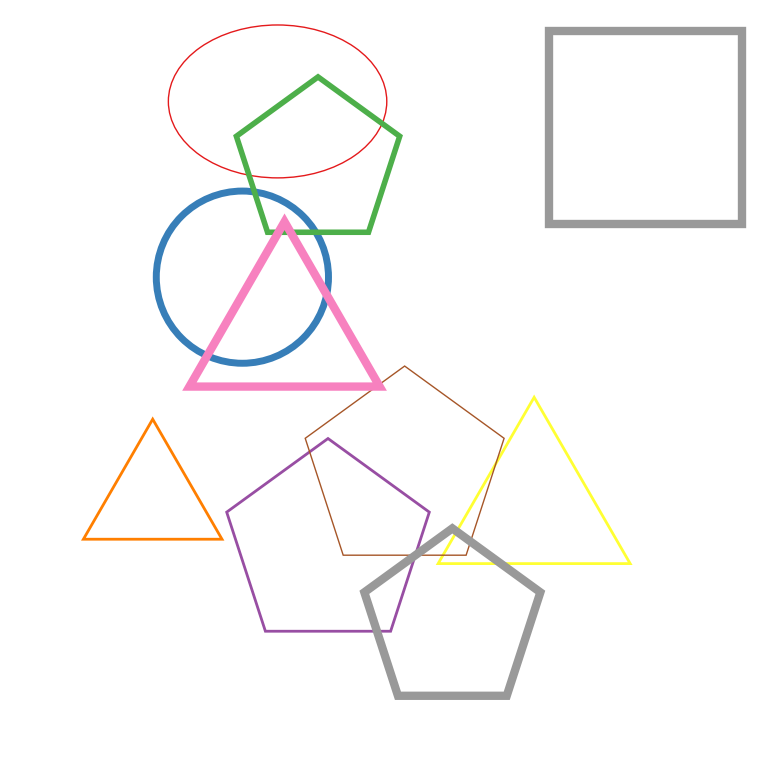[{"shape": "oval", "thickness": 0.5, "radius": 0.71, "center": [0.36, 0.868]}, {"shape": "circle", "thickness": 2.5, "radius": 0.56, "center": [0.315, 0.64]}, {"shape": "pentagon", "thickness": 2, "radius": 0.56, "center": [0.413, 0.789]}, {"shape": "pentagon", "thickness": 1, "radius": 0.69, "center": [0.426, 0.292]}, {"shape": "triangle", "thickness": 1, "radius": 0.52, "center": [0.198, 0.352]}, {"shape": "triangle", "thickness": 1, "radius": 0.72, "center": [0.694, 0.34]}, {"shape": "pentagon", "thickness": 0.5, "radius": 0.68, "center": [0.526, 0.389]}, {"shape": "triangle", "thickness": 3, "radius": 0.71, "center": [0.37, 0.569]}, {"shape": "square", "thickness": 3, "radius": 0.63, "center": [0.838, 0.834]}, {"shape": "pentagon", "thickness": 3, "radius": 0.6, "center": [0.587, 0.194]}]